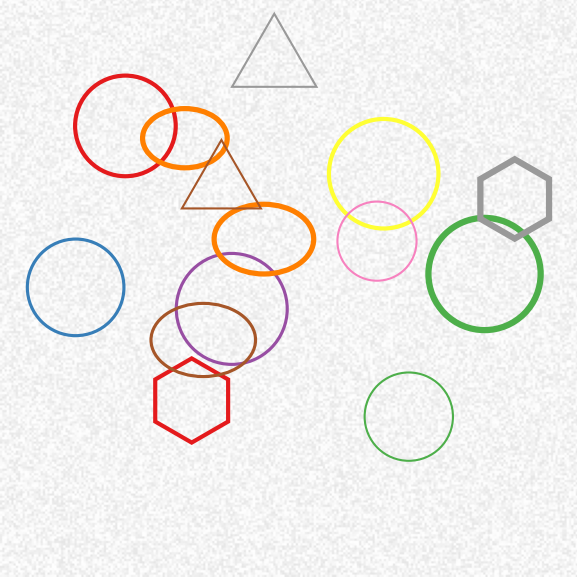[{"shape": "circle", "thickness": 2, "radius": 0.44, "center": [0.217, 0.781]}, {"shape": "hexagon", "thickness": 2, "radius": 0.36, "center": [0.332, 0.306]}, {"shape": "circle", "thickness": 1.5, "radius": 0.42, "center": [0.131, 0.502]}, {"shape": "circle", "thickness": 3, "radius": 0.49, "center": [0.839, 0.525]}, {"shape": "circle", "thickness": 1, "radius": 0.38, "center": [0.708, 0.278]}, {"shape": "circle", "thickness": 1.5, "radius": 0.48, "center": [0.401, 0.464]}, {"shape": "oval", "thickness": 2.5, "radius": 0.43, "center": [0.457, 0.585]}, {"shape": "oval", "thickness": 2.5, "radius": 0.37, "center": [0.32, 0.76]}, {"shape": "circle", "thickness": 2, "radius": 0.47, "center": [0.664, 0.698]}, {"shape": "oval", "thickness": 1.5, "radius": 0.45, "center": [0.352, 0.41]}, {"shape": "triangle", "thickness": 1, "radius": 0.4, "center": [0.383, 0.678]}, {"shape": "circle", "thickness": 1, "radius": 0.34, "center": [0.653, 0.582]}, {"shape": "triangle", "thickness": 1, "radius": 0.42, "center": [0.475, 0.891]}, {"shape": "hexagon", "thickness": 3, "radius": 0.34, "center": [0.891, 0.655]}]